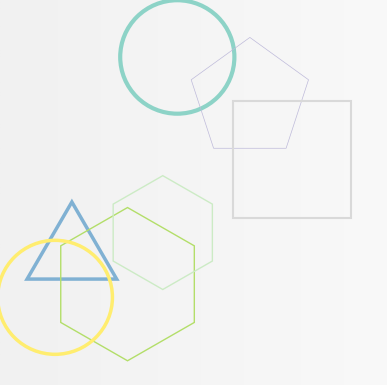[{"shape": "circle", "thickness": 3, "radius": 0.74, "center": [0.458, 0.852]}, {"shape": "pentagon", "thickness": 0.5, "radius": 0.8, "center": [0.645, 0.744]}, {"shape": "triangle", "thickness": 2.5, "radius": 0.67, "center": [0.185, 0.342]}, {"shape": "hexagon", "thickness": 1, "radius": 0.99, "center": [0.329, 0.262]}, {"shape": "square", "thickness": 1.5, "radius": 0.76, "center": [0.754, 0.586]}, {"shape": "hexagon", "thickness": 1, "radius": 0.74, "center": [0.42, 0.396]}, {"shape": "circle", "thickness": 2.5, "radius": 0.74, "center": [0.142, 0.228]}]